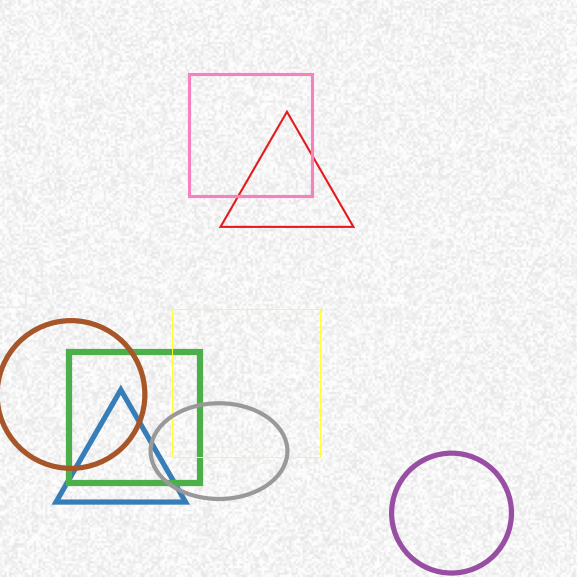[{"shape": "triangle", "thickness": 1, "radius": 0.66, "center": [0.497, 0.673]}, {"shape": "triangle", "thickness": 2.5, "radius": 0.65, "center": [0.209, 0.195]}, {"shape": "square", "thickness": 3, "radius": 0.57, "center": [0.233, 0.276]}, {"shape": "circle", "thickness": 2.5, "radius": 0.52, "center": [0.782, 0.111]}, {"shape": "square", "thickness": 0.5, "radius": 0.64, "center": [0.427, 0.335]}, {"shape": "circle", "thickness": 2.5, "radius": 0.64, "center": [0.123, 0.316]}, {"shape": "square", "thickness": 1.5, "radius": 0.53, "center": [0.434, 0.765]}, {"shape": "oval", "thickness": 2, "radius": 0.59, "center": [0.379, 0.218]}]